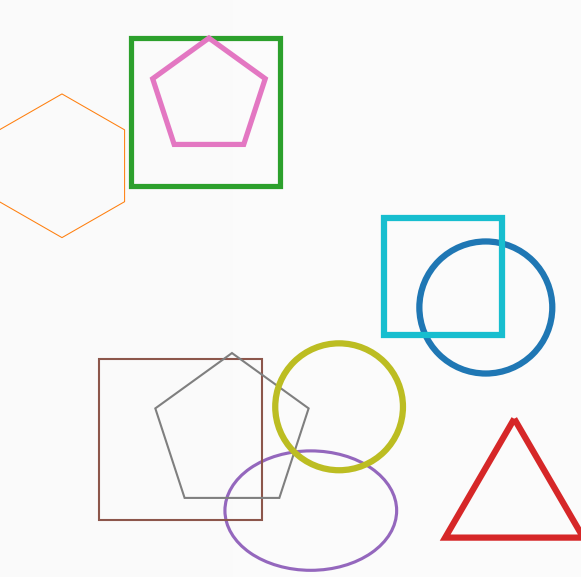[{"shape": "circle", "thickness": 3, "radius": 0.57, "center": [0.836, 0.467]}, {"shape": "hexagon", "thickness": 0.5, "radius": 0.62, "center": [0.107, 0.712]}, {"shape": "square", "thickness": 2.5, "radius": 0.64, "center": [0.354, 0.805]}, {"shape": "triangle", "thickness": 3, "radius": 0.69, "center": [0.885, 0.137]}, {"shape": "oval", "thickness": 1.5, "radius": 0.74, "center": [0.535, 0.115]}, {"shape": "square", "thickness": 1, "radius": 0.7, "center": [0.311, 0.239]}, {"shape": "pentagon", "thickness": 2.5, "radius": 0.51, "center": [0.359, 0.831]}, {"shape": "pentagon", "thickness": 1, "radius": 0.69, "center": [0.399, 0.249]}, {"shape": "circle", "thickness": 3, "radius": 0.55, "center": [0.583, 0.295]}, {"shape": "square", "thickness": 3, "radius": 0.5, "center": [0.762, 0.52]}]